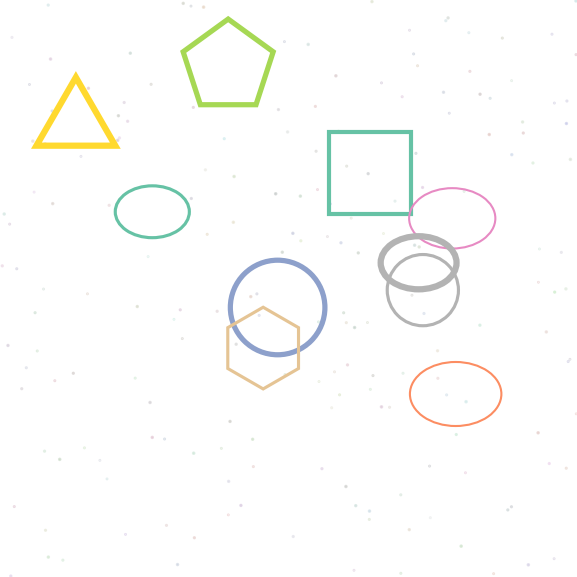[{"shape": "oval", "thickness": 1.5, "radius": 0.32, "center": [0.264, 0.632]}, {"shape": "square", "thickness": 2, "radius": 0.36, "center": [0.641, 0.699]}, {"shape": "oval", "thickness": 1, "radius": 0.4, "center": [0.789, 0.317]}, {"shape": "circle", "thickness": 2.5, "radius": 0.41, "center": [0.481, 0.467]}, {"shape": "oval", "thickness": 1, "radius": 0.37, "center": [0.783, 0.621]}, {"shape": "pentagon", "thickness": 2.5, "radius": 0.41, "center": [0.395, 0.884]}, {"shape": "triangle", "thickness": 3, "radius": 0.39, "center": [0.131, 0.786]}, {"shape": "hexagon", "thickness": 1.5, "radius": 0.35, "center": [0.456, 0.396]}, {"shape": "circle", "thickness": 1.5, "radius": 0.31, "center": [0.732, 0.497]}, {"shape": "oval", "thickness": 3, "radius": 0.33, "center": [0.725, 0.544]}]